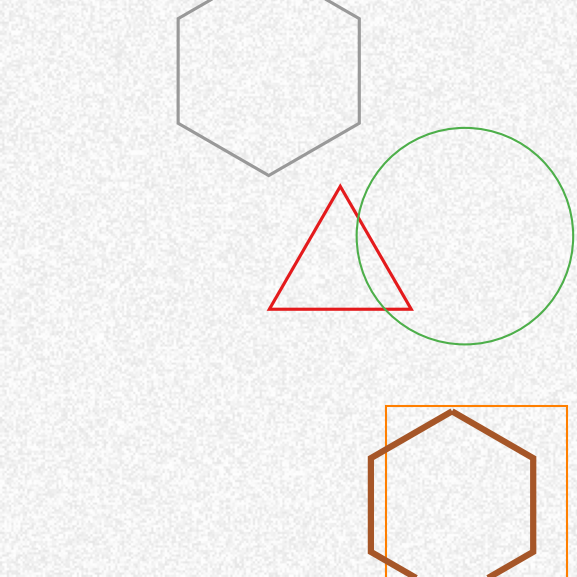[{"shape": "triangle", "thickness": 1.5, "radius": 0.71, "center": [0.589, 0.535]}, {"shape": "circle", "thickness": 1, "radius": 0.94, "center": [0.805, 0.59]}, {"shape": "square", "thickness": 1, "radius": 0.78, "center": [0.826, 0.14]}, {"shape": "hexagon", "thickness": 3, "radius": 0.81, "center": [0.783, 0.125]}, {"shape": "hexagon", "thickness": 1.5, "radius": 0.91, "center": [0.465, 0.876]}]